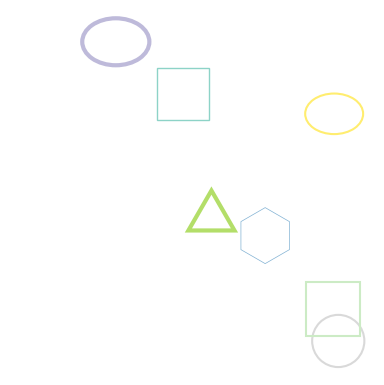[{"shape": "square", "thickness": 1, "radius": 0.34, "center": [0.475, 0.756]}, {"shape": "oval", "thickness": 3, "radius": 0.44, "center": [0.301, 0.892]}, {"shape": "hexagon", "thickness": 0.5, "radius": 0.36, "center": [0.689, 0.388]}, {"shape": "triangle", "thickness": 3, "radius": 0.35, "center": [0.549, 0.436]}, {"shape": "circle", "thickness": 1.5, "radius": 0.34, "center": [0.879, 0.114]}, {"shape": "square", "thickness": 1.5, "radius": 0.35, "center": [0.865, 0.197]}, {"shape": "oval", "thickness": 1.5, "radius": 0.38, "center": [0.868, 0.704]}]